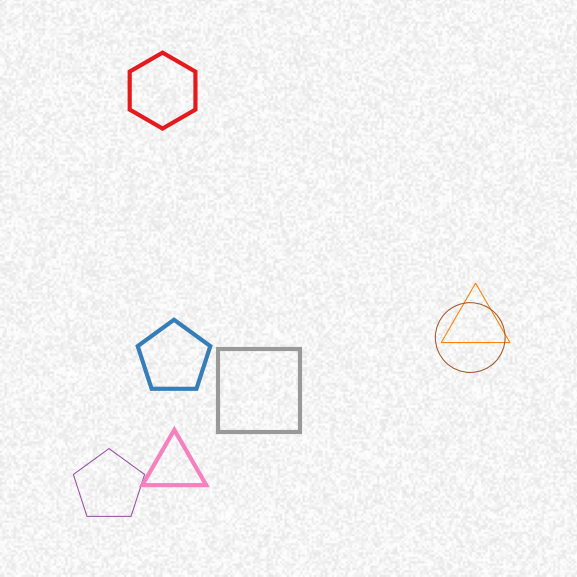[{"shape": "hexagon", "thickness": 2, "radius": 0.33, "center": [0.282, 0.842]}, {"shape": "pentagon", "thickness": 2, "radius": 0.33, "center": [0.301, 0.379]}, {"shape": "pentagon", "thickness": 0.5, "radius": 0.32, "center": [0.189, 0.157]}, {"shape": "triangle", "thickness": 0.5, "radius": 0.34, "center": [0.824, 0.44]}, {"shape": "circle", "thickness": 0.5, "radius": 0.3, "center": [0.814, 0.415]}, {"shape": "triangle", "thickness": 2, "radius": 0.32, "center": [0.302, 0.191]}, {"shape": "square", "thickness": 2, "radius": 0.36, "center": [0.449, 0.323]}]